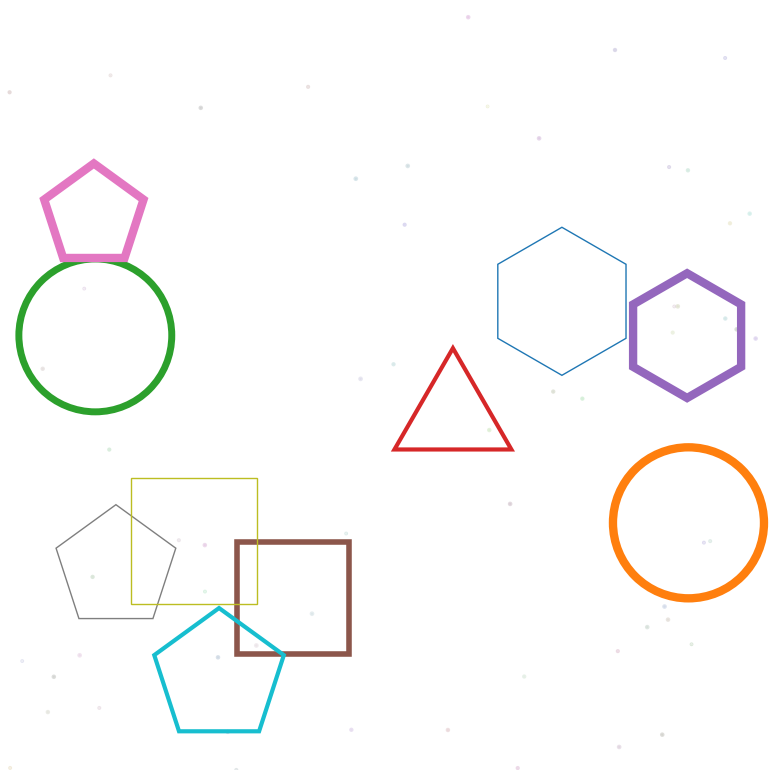[{"shape": "hexagon", "thickness": 0.5, "radius": 0.48, "center": [0.73, 0.609]}, {"shape": "circle", "thickness": 3, "radius": 0.49, "center": [0.894, 0.321]}, {"shape": "circle", "thickness": 2.5, "radius": 0.5, "center": [0.124, 0.564]}, {"shape": "triangle", "thickness": 1.5, "radius": 0.44, "center": [0.588, 0.46]}, {"shape": "hexagon", "thickness": 3, "radius": 0.4, "center": [0.892, 0.564]}, {"shape": "square", "thickness": 2, "radius": 0.36, "center": [0.38, 0.223]}, {"shape": "pentagon", "thickness": 3, "radius": 0.34, "center": [0.122, 0.72]}, {"shape": "pentagon", "thickness": 0.5, "radius": 0.41, "center": [0.151, 0.263]}, {"shape": "square", "thickness": 0.5, "radius": 0.41, "center": [0.252, 0.297]}, {"shape": "pentagon", "thickness": 1.5, "radius": 0.44, "center": [0.284, 0.122]}]